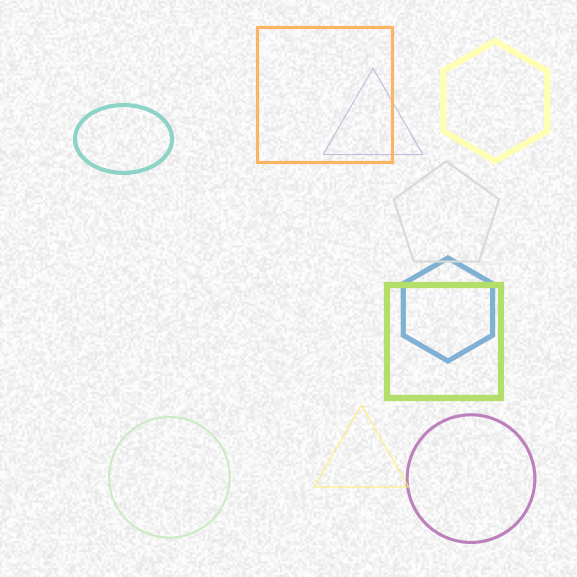[{"shape": "oval", "thickness": 2, "radius": 0.42, "center": [0.214, 0.759]}, {"shape": "hexagon", "thickness": 3, "radius": 0.52, "center": [0.857, 0.824]}, {"shape": "triangle", "thickness": 0.5, "radius": 0.5, "center": [0.646, 0.781]}, {"shape": "hexagon", "thickness": 2.5, "radius": 0.45, "center": [0.776, 0.463]}, {"shape": "square", "thickness": 1.5, "radius": 0.58, "center": [0.562, 0.836]}, {"shape": "square", "thickness": 3, "radius": 0.49, "center": [0.769, 0.408]}, {"shape": "pentagon", "thickness": 1, "radius": 0.48, "center": [0.773, 0.624]}, {"shape": "circle", "thickness": 1.5, "radius": 0.55, "center": [0.816, 0.17]}, {"shape": "circle", "thickness": 1, "radius": 0.52, "center": [0.293, 0.173]}, {"shape": "triangle", "thickness": 0.5, "radius": 0.47, "center": [0.626, 0.203]}]